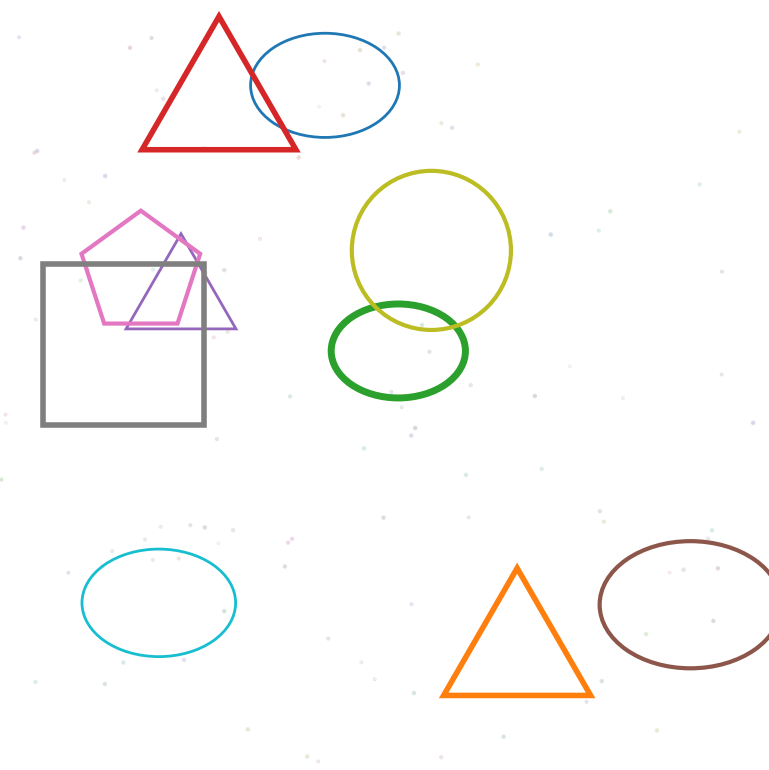[{"shape": "oval", "thickness": 1, "radius": 0.48, "center": [0.422, 0.889]}, {"shape": "triangle", "thickness": 2, "radius": 0.55, "center": [0.672, 0.152]}, {"shape": "oval", "thickness": 2.5, "radius": 0.44, "center": [0.517, 0.544]}, {"shape": "triangle", "thickness": 2, "radius": 0.58, "center": [0.284, 0.863]}, {"shape": "triangle", "thickness": 1, "radius": 0.41, "center": [0.235, 0.614]}, {"shape": "oval", "thickness": 1.5, "radius": 0.59, "center": [0.897, 0.215]}, {"shape": "pentagon", "thickness": 1.5, "radius": 0.41, "center": [0.183, 0.645]}, {"shape": "square", "thickness": 2, "radius": 0.52, "center": [0.161, 0.552]}, {"shape": "circle", "thickness": 1.5, "radius": 0.52, "center": [0.56, 0.675]}, {"shape": "oval", "thickness": 1, "radius": 0.5, "center": [0.206, 0.217]}]